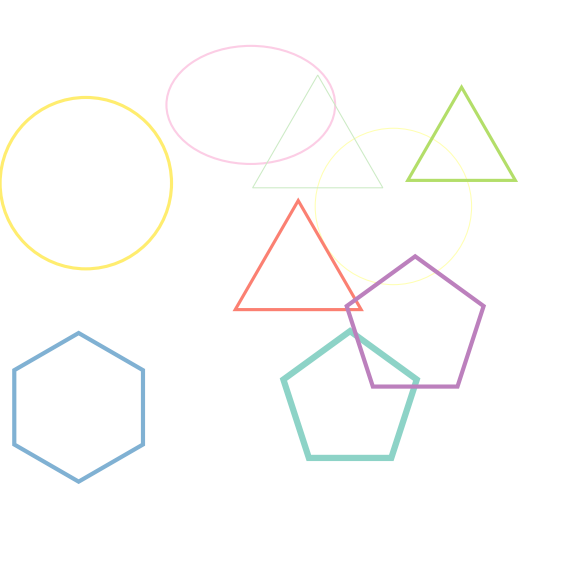[{"shape": "pentagon", "thickness": 3, "radius": 0.61, "center": [0.606, 0.304]}, {"shape": "circle", "thickness": 0.5, "radius": 0.68, "center": [0.681, 0.642]}, {"shape": "triangle", "thickness": 1.5, "radius": 0.63, "center": [0.516, 0.526]}, {"shape": "hexagon", "thickness": 2, "radius": 0.64, "center": [0.136, 0.294]}, {"shape": "triangle", "thickness": 1.5, "radius": 0.54, "center": [0.799, 0.741]}, {"shape": "oval", "thickness": 1, "radius": 0.73, "center": [0.434, 0.817]}, {"shape": "pentagon", "thickness": 2, "radius": 0.62, "center": [0.719, 0.431]}, {"shape": "triangle", "thickness": 0.5, "radius": 0.65, "center": [0.55, 0.739]}, {"shape": "circle", "thickness": 1.5, "radius": 0.74, "center": [0.149, 0.682]}]